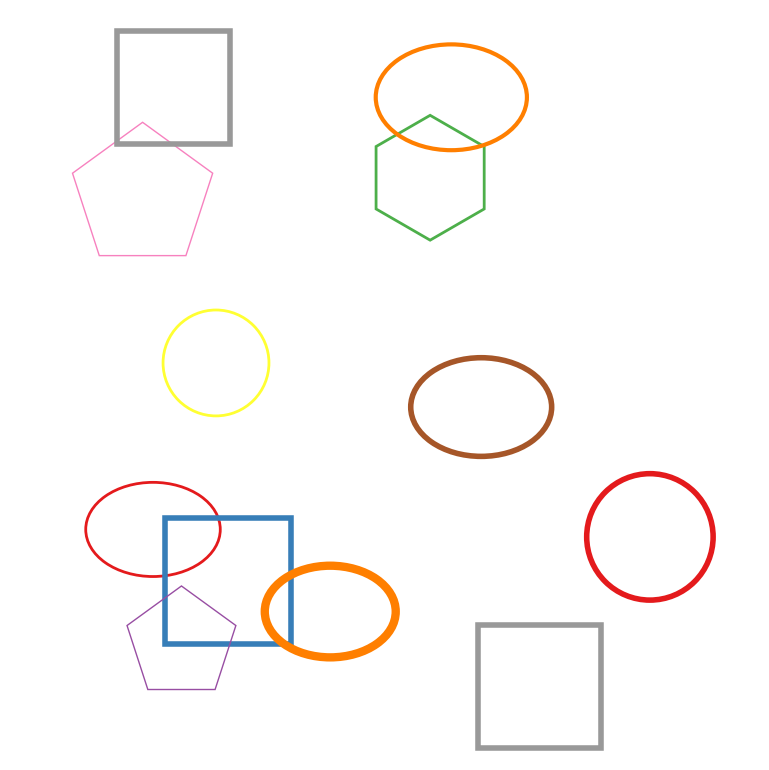[{"shape": "circle", "thickness": 2, "radius": 0.41, "center": [0.844, 0.303]}, {"shape": "oval", "thickness": 1, "radius": 0.44, "center": [0.199, 0.312]}, {"shape": "square", "thickness": 2, "radius": 0.41, "center": [0.296, 0.246]}, {"shape": "hexagon", "thickness": 1, "radius": 0.41, "center": [0.559, 0.769]}, {"shape": "pentagon", "thickness": 0.5, "radius": 0.37, "center": [0.236, 0.165]}, {"shape": "oval", "thickness": 1.5, "radius": 0.49, "center": [0.586, 0.874]}, {"shape": "oval", "thickness": 3, "radius": 0.43, "center": [0.429, 0.206]}, {"shape": "circle", "thickness": 1, "radius": 0.34, "center": [0.281, 0.529]}, {"shape": "oval", "thickness": 2, "radius": 0.46, "center": [0.625, 0.471]}, {"shape": "pentagon", "thickness": 0.5, "radius": 0.48, "center": [0.185, 0.745]}, {"shape": "square", "thickness": 2, "radius": 0.37, "center": [0.226, 0.887]}, {"shape": "square", "thickness": 2, "radius": 0.4, "center": [0.7, 0.109]}]